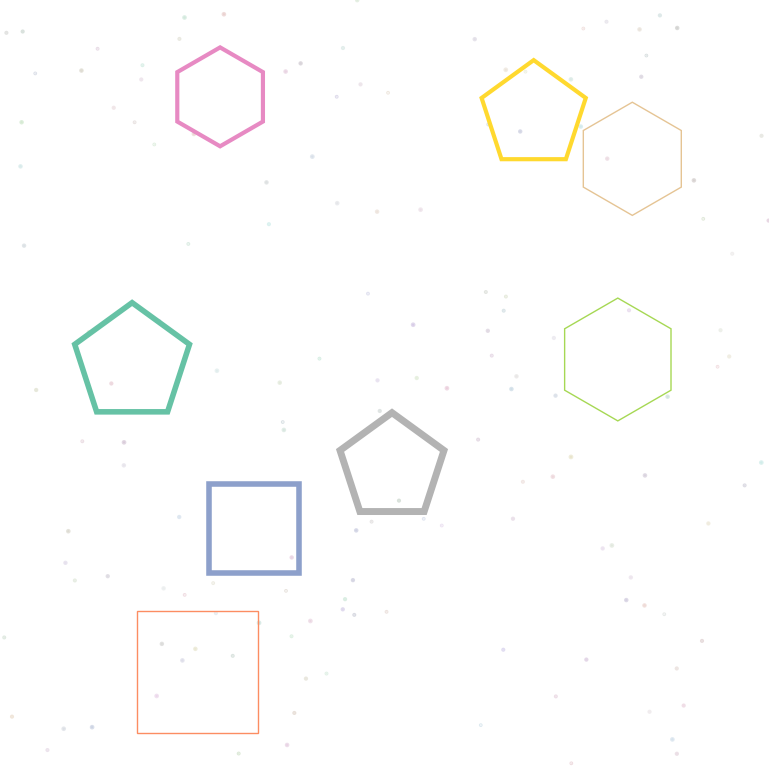[{"shape": "pentagon", "thickness": 2, "radius": 0.39, "center": [0.172, 0.529]}, {"shape": "square", "thickness": 0.5, "radius": 0.39, "center": [0.256, 0.127]}, {"shape": "square", "thickness": 2, "radius": 0.29, "center": [0.33, 0.314]}, {"shape": "hexagon", "thickness": 1.5, "radius": 0.32, "center": [0.286, 0.874]}, {"shape": "hexagon", "thickness": 0.5, "radius": 0.4, "center": [0.802, 0.533]}, {"shape": "pentagon", "thickness": 1.5, "radius": 0.36, "center": [0.693, 0.851]}, {"shape": "hexagon", "thickness": 0.5, "radius": 0.37, "center": [0.821, 0.794]}, {"shape": "pentagon", "thickness": 2.5, "radius": 0.35, "center": [0.509, 0.393]}]